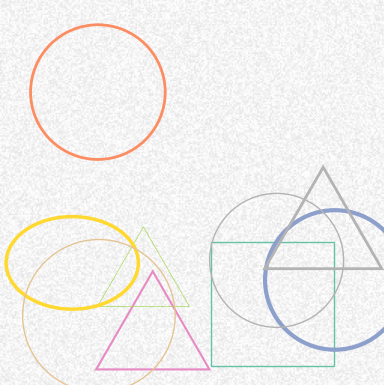[{"shape": "square", "thickness": 1, "radius": 0.8, "center": [0.707, 0.21]}, {"shape": "circle", "thickness": 2, "radius": 0.87, "center": [0.254, 0.761]}, {"shape": "circle", "thickness": 3, "radius": 0.91, "center": [0.87, 0.273]}, {"shape": "triangle", "thickness": 1.5, "radius": 0.85, "center": [0.397, 0.125]}, {"shape": "triangle", "thickness": 0.5, "radius": 0.69, "center": [0.373, 0.273]}, {"shape": "oval", "thickness": 2.5, "radius": 0.86, "center": [0.188, 0.317]}, {"shape": "circle", "thickness": 1, "radius": 0.99, "center": [0.257, 0.18]}, {"shape": "circle", "thickness": 1, "radius": 0.87, "center": [0.719, 0.324]}, {"shape": "triangle", "thickness": 2, "radius": 0.88, "center": [0.839, 0.39]}]